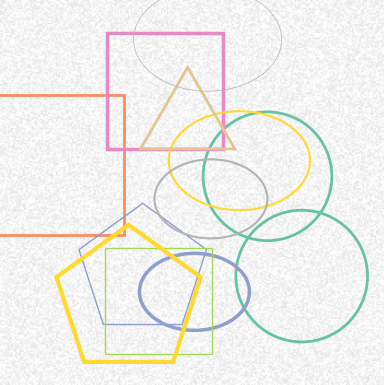[{"shape": "circle", "thickness": 2, "radius": 0.84, "center": [0.695, 0.542]}, {"shape": "circle", "thickness": 2, "radius": 0.86, "center": [0.784, 0.283]}, {"shape": "square", "thickness": 2, "radius": 0.91, "center": [0.14, 0.572]}, {"shape": "oval", "thickness": 2.5, "radius": 0.71, "center": [0.505, 0.242]}, {"shape": "pentagon", "thickness": 1, "radius": 0.87, "center": [0.371, 0.298]}, {"shape": "square", "thickness": 2.5, "radius": 0.75, "center": [0.43, 0.763]}, {"shape": "square", "thickness": 1, "radius": 0.69, "center": [0.412, 0.218]}, {"shape": "oval", "thickness": 1.5, "radius": 0.92, "center": [0.622, 0.583]}, {"shape": "pentagon", "thickness": 3, "radius": 0.98, "center": [0.334, 0.219]}, {"shape": "triangle", "thickness": 2, "radius": 0.71, "center": [0.487, 0.684]}, {"shape": "oval", "thickness": 1.5, "radius": 0.73, "center": [0.548, 0.483]}, {"shape": "oval", "thickness": 0.5, "radius": 0.96, "center": [0.539, 0.898]}]